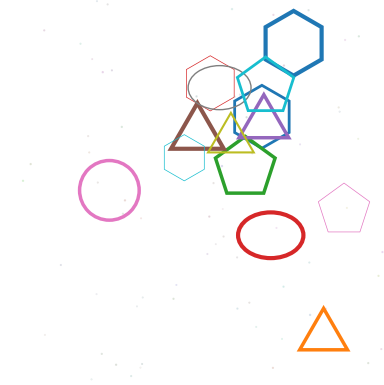[{"shape": "hexagon", "thickness": 3, "radius": 0.42, "center": [0.763, 0.888]}, {"shape": "hexagon", "thickness": 2, "radius": 0.41, "center": [0.68, 0.697]}, {"shape": "triangle", "thickness": 2.5, "radius": 0.36, "center": [0.84, 0.127]}, {"shape": "pentagon", "thickness": 2.5, "radius": 0.41, "center": [0.637, 0.564]}, {"shape": "oval", "thickness": 3, "radius": 0.42, "center": [0.703, 0.389]}, {"shape": "hexagon", "thickness": 0.5, "radius": 0.36, "center": [0.546, 0.784]}, {"shape": "triangle", "thickness": 2.5, "radius": 0.37, "center": [0.685, 0.68]}, {"shape": "triangle", "thickness": 3, "radius": 0.4, "center": [0.513, 0.653]}, {"shape": "pentagon", "thickness": 0.5, "radius": 0.35, "center": [0.894, 0.454]}, {"shape": "circle", "thickness": 2.5, "radius": 0.39, "center": [0.284, 0.506]}, {"shape": "oval", "thickness": 1, "radius": 0.41, "center": [0.57, 0.772]}, {"shape": "triangle", "thickness": 1.5, "radius": 0.34, "center": [0.6, 0.638]}, {"shape": "hexagon", "thickness": 0.5, "radius": 0.3, "center": [0.479, 0.59]}, {"shape": "pentagon", "thickness": 2, "radius": 0.39, "center": [0.69, 0.775]}]